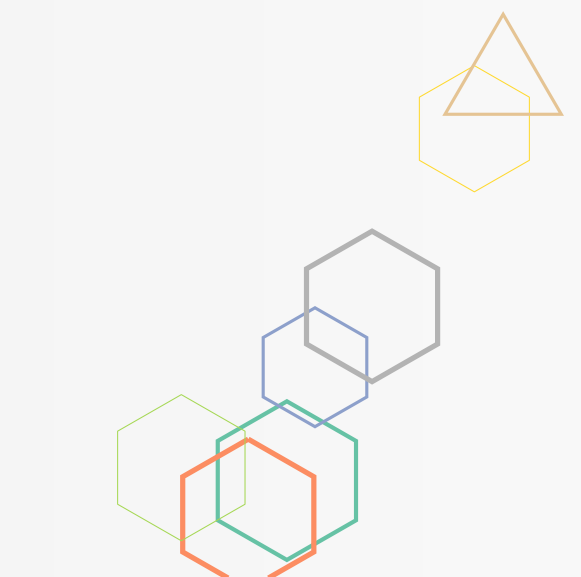[{"shape": "hexagon", "thickness": 2, "radius": 0.69, "center": [0.494, 0.167]}, {"shape": "hexagon", "thickness": 2.5, "radius": 0.65, "center": [0.427, 0.108]}, {"shape": "hexagon", "thickness": 1.5, "radius": 0.51, "center": [0.542, 0.363]}, {"shape": "hexagon", "thickness": 0.5, "radius": 0.63, "center": [0.312, 0.189]}, {"shape": "hexagon", "thickness": 0.5, "radius": 0.55, "center": [0.816, 0.776]}, {"shape": "triangle", "thickness": 1.5, "radius": 0.58, "center": [0.866, 0.859]}, {"shape": "hexagon", "thickness": 2.5, "radius": 0.65, "center": [0.64, 0.469]}]